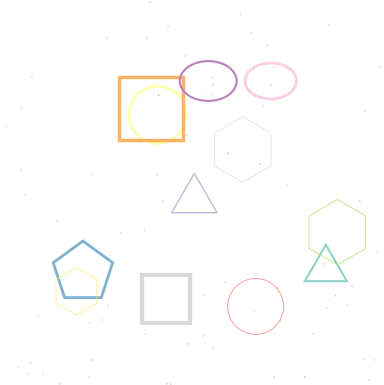[{"shape": "triangle", "thickness": 1.5, "radius": 0.32, "center": [0.846, 0.301]}, {"shape": "circle", "thickness": 2, "radius": 0.37, "center": [0.409, 0.702]}, {"shape": "triangle", "thickness": 1, "radius": 0.34, "center": [0.505, 0.481]}, {"shape": "circle", "thickness": 0.5, "radius": 0.36, "center": [0.664, 0.204]}, {"shape": "pentagon", "thickness": 2, "radius": 0.41, "center": [0.215, 0.293]}, {"shape": "square", "thickness": 2.5, "radius": 0.41, "center": [0.392, 0.718]}, {"shape": "hexagon", "thickness": 0.5, "radius": 0.42, "center": [0.876, 0.397]}, {"shape": "oval", "thickness": 2, "radius": 0.33, "center": [0.703, 0.79]}, {"shape": "square", "thickness": 3, "radius": 0.31, "center": [0.431, 0.223]}, {"shape": "oval", "thickness": 1.5, "radius": 0.37, "center": [0.541, 0.79]}, {"shape": "hexagon", "thickness": 0.5, "radius": 0.43, "center": [0.63, 0.612]}, {"shape": "hexagon", "thickness": 0.5, "radius": 0.31, "center": [0.199, 0.243]}]